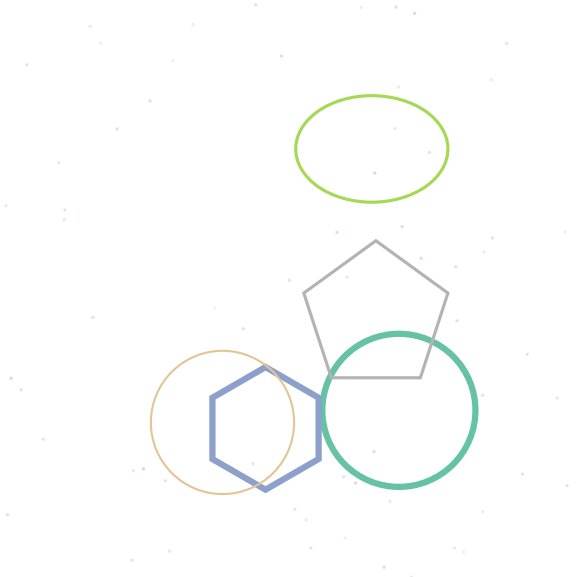[{"shape": "circle", "thickness": 3, "radius": 0.66, "center": [0.691, 0.289]}, {"shape": "hexagon", "thickness": 3, "radius": 0.53, "center": [0.46, 0.257]}, {"shape": "oval", "thickness": 1.5, "radius": 0.66, "center": [0.644, 0.741]}, {"shape": "circle", "thickness": 1, "radius": 0.62, "center": [0.385, 0.268]}, {"shape": "pentagon", "thickness": 1.5, "radius": 0.66, "center": [0.651, 0.451]}]